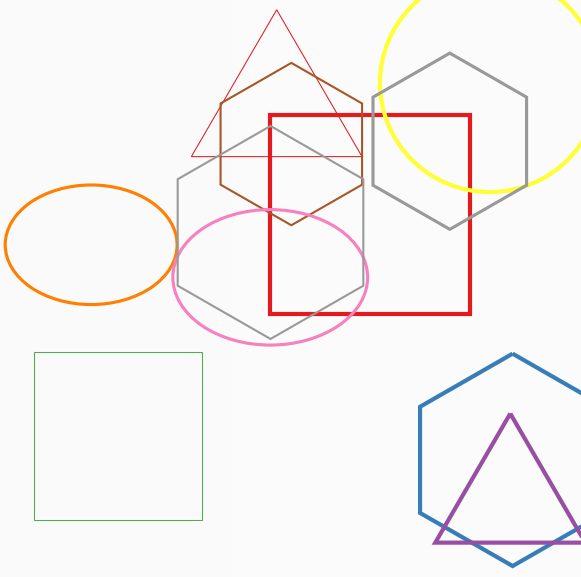[{"shape": "triangle", "thickness": 0.5, "radius": 0.85, "center": [0.476, 0.813]}, {"shape": "square", "thickness": 2, "radius": 0.86, "center": [0.637, 0.628]}, {"shape": "hexagon", "thickness": 2, "radius": 0.92, "center": [0.882, 0.203]}, {"shape": "square", "thickness": 0.5, "radius": 0.73, "center": [0.203, 0.244]}, {"shape": "triangle", "thickness": 2, "radius": 0.74, "center": [0.878, 0.134]}, {"shape": "oval", "thickness": 1.5, "radius": 0.74, "center": [0.157, 0.575]}, {"shape": "circle", "thickness": 2, "radius": 0.94, "center": [0.843, 0.855]}, {"shape": "hexagon", "thickness": 1, "radius": 0.7, "center": [0.501, 0.75]}, {"shape": "oval", "thickness": 1.5, "radius": 0.84, "center": [0.465, 0.519]}, {"shape": "hexagon", "thickness": 1, "radius": 0.92, "center": [0.465, 0.597]}, {"shape": "hexagon", "thickness": 1.5, "radius": 0.76, "center": [0.774, 0.755]}]